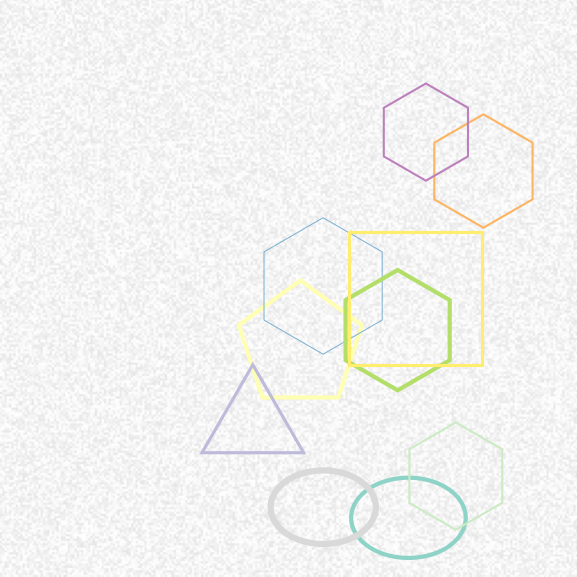[{"shape": "oval", "thickness": 2, "radius": 0.5, "center": [0.707, 0.102]}, {"shape": "pentagon", "thickness": 2, "radius": 0.56, "center": [0.52, 0.402]}, {"shape": "triangle", "thickness": 1.5, "radius": 0.51, "center": [0.438, 0.266]}, {"shape": "hexagon", "thickness": 0.5, "radius": 0.59, "center": [0.559, 0.504]}, {"shape": "hexagon", "thickness": 1, "radius": 0.49, "center": [0.837, 0.703]}, {"shape": "hexagon", "thickness": 2, "radius": 0.52, "center": [0.689, 0.427]}, {"shape": "oval", "thickness": 3, "radius": 0.46, "center": [0.56, 0.121]}, {"shape": "hexagon", "thickness": 1, "radius": 0.42, "center": [0.737, 0.77]}, {"shape": "hexagon", "thickness": 1, "radius": 0.46, "center": [0.789, 0.175]}, {"shape": "square", "thickness": 1.5, "radius": 0.58, "center": [0.719, 0.482]}]